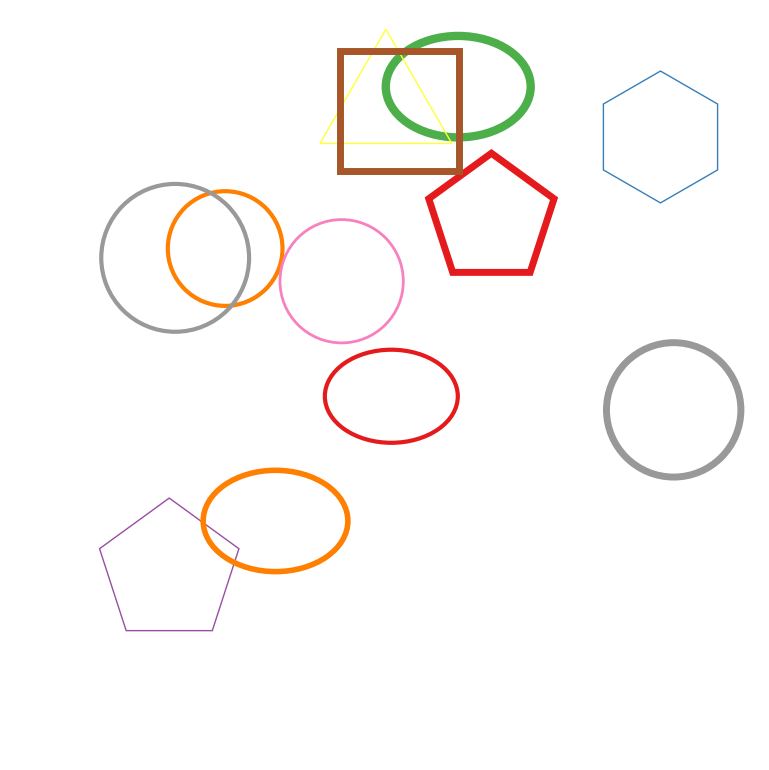[{"shape": "oval", "thickness": 1.5, "radius": 0.43, "center": [0.508, 0.485]}, {"shape": "pentagon", "thickness": 2.5, "radius": 0.43, "center": [0.638, 0.715]}, {"shape": "hexagon", "thickness": 0.5, "radius": 0.43, "center": [0.858, 0.822]}, {"shape": "oval", "thickness": 3, "radius": 0.47, "center": [0.595, 0.887]}, {"shape": "pentagon", "thickness": 0.5, "radius": 0.48, "center": [0.22, 0.258]}, {"shape": "circle", "thickness": 1.5, "radius": 0.37, "center": [0.292, 0.677]}, {"shape": "oval", "thickness": 2, "radius": 0.47, "center": [0.358, 0.323]}, {"shape": "triangle", "thickness": 0.5, "radius": 0.49, "center": [0.501, 0.863]}, {"shape": "square", "thickness": 2.5, "radius": 0.39, "center": [0.519, 0.856]}, {"shape": "circle", "thickness": 1, "radius": 0.4, "center": [0.444, 0.635]}, {"shape": "circle", "thickness": 2.5, "radius": 0.44, "center": [0.875, 0.468]}, {"shape": "circle", "thickness": 1.5, "radius": 0.48, "center": [0.227, 0.665]}]